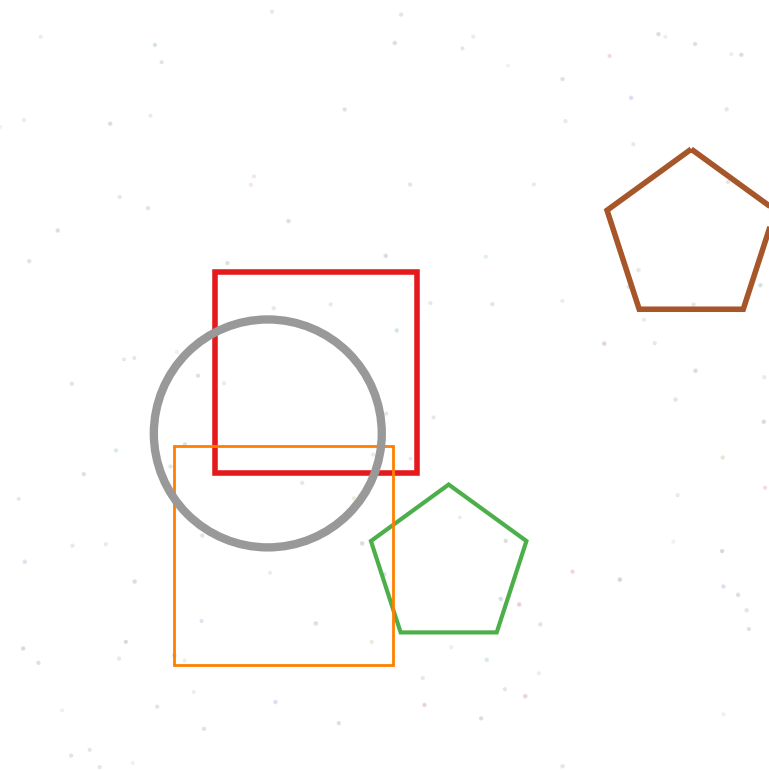[{"shape": "square", "thickness": 2, "radius": 0.65, "center": [0.411, 0.516]}, {"shape": "pentagon", "thickness": 1.5, "radius": 0.53, "center": [0.583, 0.265]}, {"shape": "square", "thickness": 1, "radius": 0.71, "center": [0.368, 0.279]}, {"shape": "pentagon", "thickness": 2, "radius": 0.57, "center": [0.898, 0.691]}, {"shape": "circle", "thickness": 3, "radius": 0.74, "center": [0.348, 0.437]}]